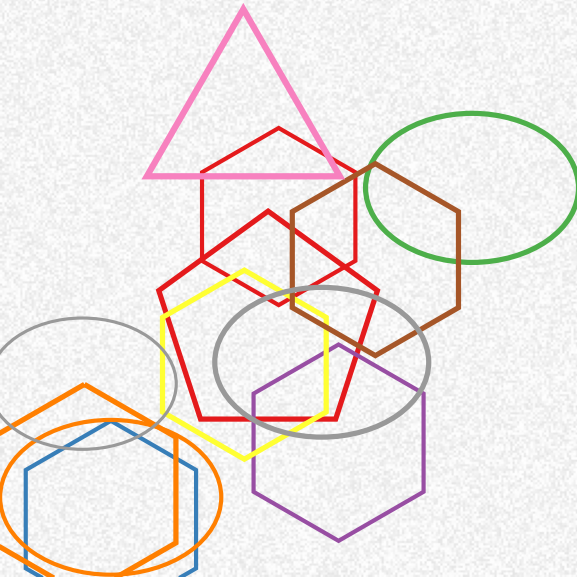[{"shape": "hexagon", "thickness": 2, "radius": 0.77, "center": [0.483, 0.624]}, {"shape": "pentagon", "thickness": 2.5, "radius": 1.0, "center": [0.464, 0.434]}, {"shape": "hexagon", "thickness": 2, "radius": 0.85, "center": [0.192, 0.1]}, {"shape": "oval", "thickness": 2.5, "radius": 0.92, "center": [0.817, 0.674]}, {"shape": "hexagon", "thickness": 2, "radius": 0.85, "center": [0.586, 0.233]}, {"shape": "hexagon", "thickness": 2.5, "radius": 0.91, "center": [0.146, 0.151]}, {"shape": "oval", "thickness": 2, "radius": 0.96, "center": [0.192, 0.138]}, {"shape": "hexagon", "thickness": 2.5, "radius": 0.82, "center": [0.423, 0.368]}, {"shape": "hexagon", "thickness": 2.5, "radius": 0.83, "center": [0.65, 0.55]}, {"shape": "triangle", "thickness": 3, "radius": 0.96, "center": [0.421, 0.79]}, {"shape": "oval", "thickness": 1.5, "radius": 0.81, "center": [0.143, 0.335]}, {"shape": "oval", "thickness": 2.5, "radius": 0.93, "center": [0.557, 0.372]}]